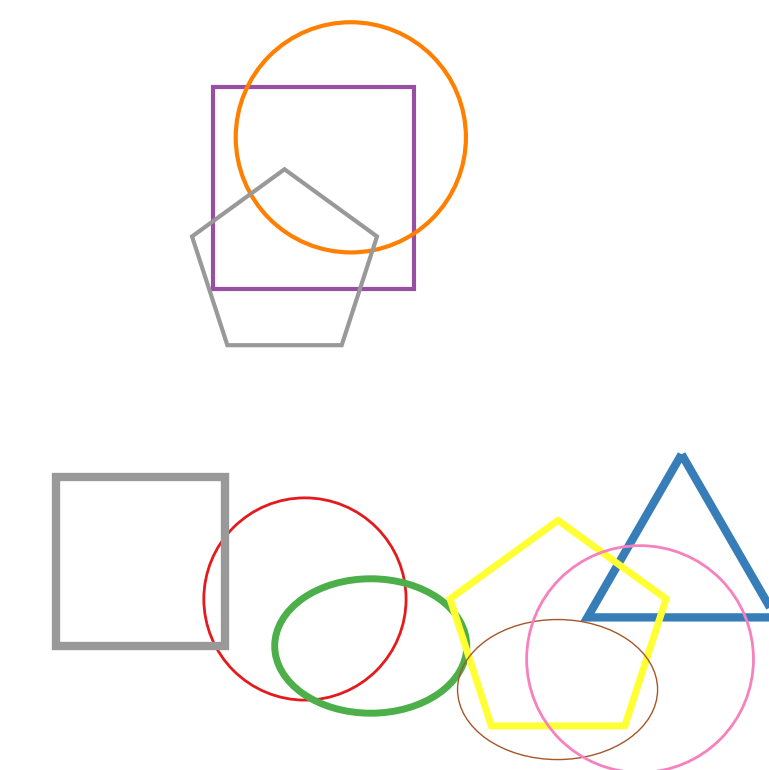[{"shape": "circle", "thickness": 1, "radius": 0.66, "center": [0.396, 0.222]}, {"shape": "triangle", "thickness": 3, "radius": 0.71, "center": [0.885, 0.269]}, {"shape": "oval", "thickness": 2.5, "radius": 0.62, "center": [0.481, 0.161]}, {"shape": "square", "thickness": 1.5, "radius": 0.66, "center": [0.407, 0.756]}, {"shape": "circle", "thickness": 1.5, "radius": 0.75, "center": [0.456, 0.822]}, {"shape": "pentagon", "thickness": 2.5, "radius": 0.74, "center": [0.725, 0.177]}, {"shape": "oval", "thickness": 0.5, "radius": 0.65, "center": [0.724, 0.104]}, {"shape": "circle", "thickness": 1, "radius": 0.74, "center": [0.831, 0.144]}, {"shape": "square", "thickness": 3, "radius": 0.55, "center": [0.182, 0.27]}, {"shape": "pentagon", "thickness": 1.5, "radius": 0.63, "center": [0.37, 0.654]}]